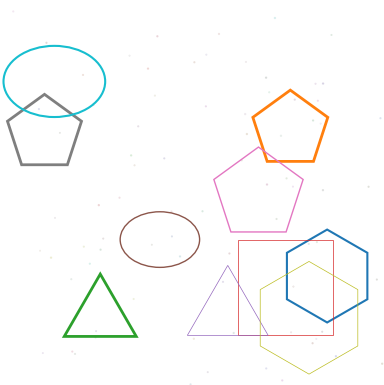[{"shape": "hexagon", "thickness": 1.5, "radius": 0.6, "center": [0.85, 0.283]}, {"shape": "pentagon", "thickness": 2, "radius": 0.51, "center": [0.754, 0.664]}, {"shape": "triangle", "thickness": 2, "radius": 0.54, "center": [0.26, 0.18]}, {"shape": "square", "thickness": 0.5, "radius": 0.62, "center": [0.741, 0.253]}, {"shape": "triangle", "thickness": 0.5, "radius": 0.61, "center": [0.592, 0.189]}, {"shape": "oval", "thickness": 1, "radius": 0.52, "center": [0.415, 0.378]}, {"shape": "pentagon", "thickness": 1, "radius": 0.61, "center": [0.671, 0.496]}, {"shape": "pentagon", "thickness": 2, "radius": 0.51, "center": [0.116, 0.654]}, {"shape": "hexagon", "thickness": 0.5, "radius": 0.73, "center": [0.803, 0.175]}, {"shape": "oval", "thickness": 1.5, "radius": 0.66, "center": [0.141, 0.788]}]